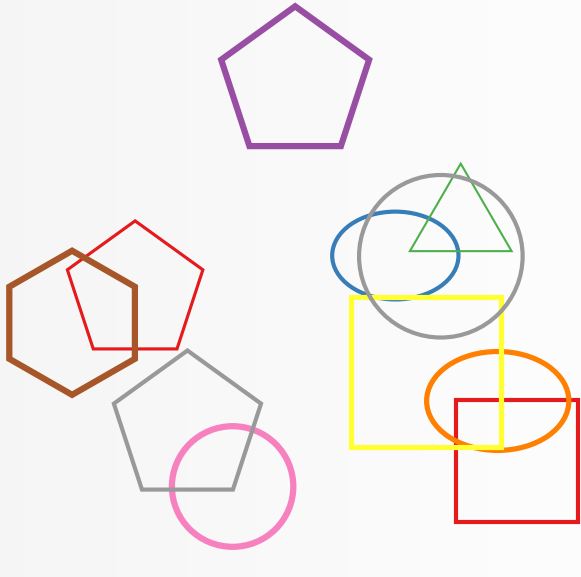[{"shape": "pentagon", "thickness": 1.5, "radius": 0.61, "center": [0.232, 0.494]}, {"shape": "square", "thickness": 2, "radius": 0.53, "center": [0.889, 0.201]}, {"shape": "oval", "thickness": 2, "radius": 0.54, "center": [0.68, 0.557]}, {"shape": "triangle", "thickness": 1, "radius": 0.51, "center": [0.793, 0.615]}, {"shape": "pentagon", "thickness": 3, "radius": 0.67, "center": [0.508, 0.854]}, {"shape": "oval", "thickness": 2.5, "radius": 0.61, "center": [0.856, 0.305]}, {"shape": "square", "thickness": 2.5, "radius": 0.65, "center": [0.732, 0.355]}, {"shape": "hexagon", "thickness": 3, "radius": 0.62, "center": [0.124, 0.44]}, {"shape": "circle", "thickness": 3, "radius": 0.52, "center": [0.4, 0.157]}, {"shape": "pentagon", "thickness": 2, "radius": 0.67, "center": [0.322, 0.259]}, {"shape": "circle", "thickness": 2, "radius": 0.7, "center": [0.758, 0.555]}]